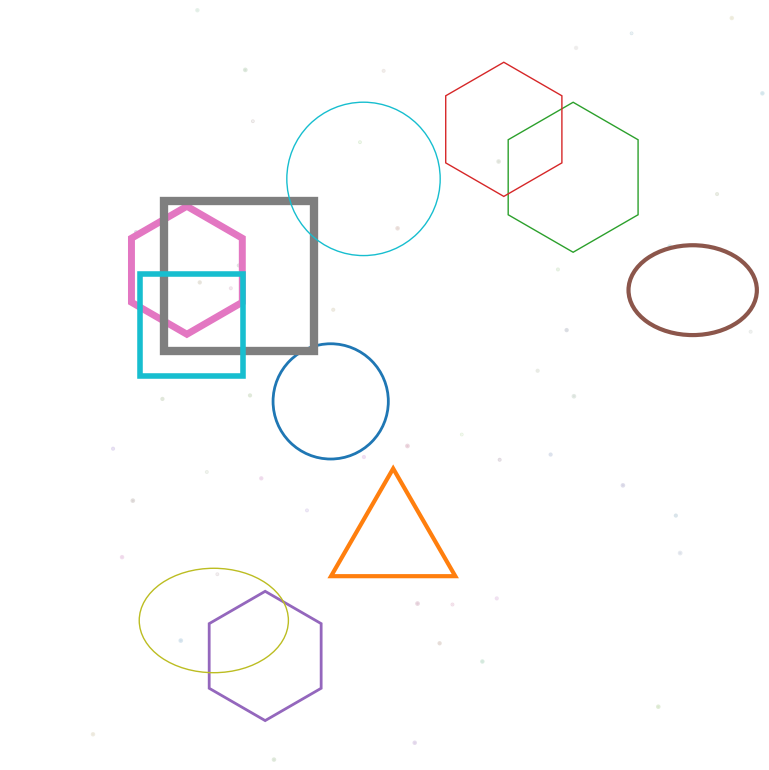[{"shape": "circle", "thickness": 1, "radius": 0.37, "center": [0.429, 0.479]}, {"shape": "triangle", "thickness": 1.5, "radius": 0.47, "center": [0.511, 0.298]}, {"shape": "hexagon", "thickness": 0.5, "radius": 0.49, "center": [0.744, 0.77]}, {"shape": "hexagon", "thickness": 0.5, "radius": 0.44, "center": [0.654, 0.832]}, {"shape": "hexagon", "thickness": 1, "radius": 0.42, "center": [0.344, 0.148]}, {"shape": "oval", "thickness": 1.5, "radius": 0.42, "center": [0.9, 0.623]}, {"shape": "hexagon", "thickness": 2.5, "radius": 0.42, "center": [0.243, 0.649]}, {"shape": "square", "thickness": 3, "radius": 0.49, "center": [0.311, 0.641]}, {"shape": "oval", "thickness": 0.5, "radius": 0.48, "center": [0.278, 0.194]}, {"shape": "circle", "thickness": 0.5, "radius": 0.5, "center": [0.472, 0.768]}, {"shape": "square", "thickness": 2, "radius": 0.33, "center": [0.249, 0.578]}]